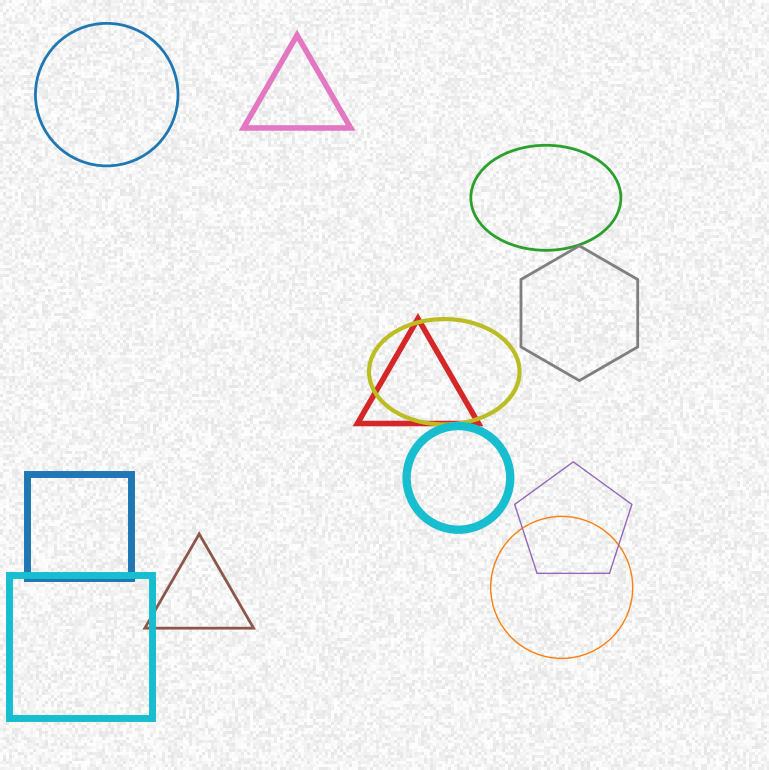[{"shape": "circle", "thickness": 1, "radius": 0.46, "center": [0.139, 0.877]}, {"shape": "square", "thickness": 2.5, "radius": 0.34, "center": [0.103, 0.317]}, {"shape": "circle", "thickness": 0.5, "radius": 0.46, "center": [0.729, 0.237]}, {"shape": "oval", "thickness": 1, "radius": 0.49, "center": [0.709, 0.743]}, {"shape": "triangle", "thickness": 2, "radius": 0.45, "center": [0.543, 0.495]}, {"shape": "pentagon", "thickness": 0.5, "radius": 0.4, "center": [0.745, 0.32]}, {"shape": "triangle", "thickness": 1, "radius": 0.41, "center": [0.259, 0.225]}, {"shape": "triangle", "thickness": 2, "radius": 0.4, "center": [0.386, 0.874]}, {"shape": "hexagon", "thickness": 1, "radius": 0.44, "center": [0.752, 0.593]}, {"shape": "oval", "thickness": 1.5, "radius": 0.49, "center": [0.577, 0.517]}, {"shape": "circle", "thickness": 3, "radius": 0.34, "center": [0.595, 0.379]}, {"shape": "square", "thickness": 2.5, "radius": 0.47, "center": [0.105, 0.161]}]